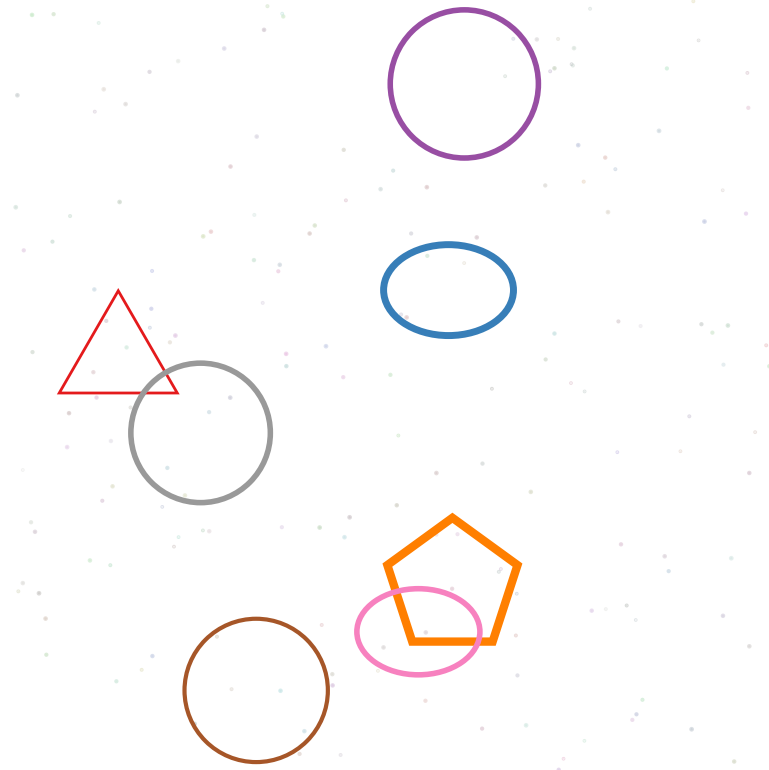[{"shape": "triangle", "thickness": 1, "radius": 0.44, "center": [0.154, 0.534]}, {"shape": "oval", "thickness": 2.5, "radius": 0.42, "center": [0.583, 0.623]}, {"shape": "circle", "thickness": 2, "radius": 0.48, "center": [0.603, 0.891]}, {"shape": "pentagon", "thickness": 3, "radius": 0.44, "center": [0.588, 0.239]}, {"shape": "circle", "thickness": 1.5, "radius": 0.47, "center": [0.333, 0.103]}, {"shape": "oval", "thickness": 2, "radius": 0.4, "center": [0.543, 0.18]}, {"shape": "circle", "thickness": 2, "radius": 0.45, "center": [0.261, 0.438]}]